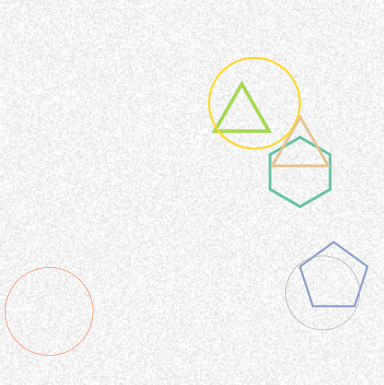[{"shape": "hexagon", "thickness": 2, "radius": 0.45, "center": [0.779, 0.553]}, {"shape": "circle", "thickness": 0.5, "radius": 0.57, "center": [0.127, 0.191]}, {"shape": "pentagon", "thickness": 1.5, "radius": 0.46, "center": [0.867, 0.279]}, {"shape": "triangle", "thickness": 2.5, "radius": 0.41, "center": [0.628, 0.7]}, {"shape": "circle", "thickness": 1.5, "radius": 0.59, "center": [0.661, 0.732]}, {"shape": "triangle", "thickness": 2, "radius": 0.42, "center": [0.78, 0.611]}, {"shape": "circle", "thickness": 0.5, "radius": 0.48, "center": [0.838, 0.239]}]